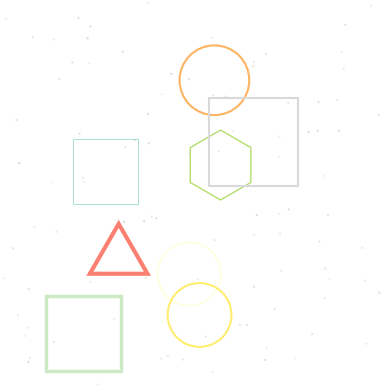[{"shape": "square", "thickness": 0.5, "radius": 0.42, "center": [0.274, 0.554]}, {"shape": "circle", "thickness": 0.5, "radius": 0.41, "center": [0.491, 0.288]}, {"shape": "triangle", "thickness": 3, "radius": 0.43, "center": [0.308, 0.332]}, {"shape": "circle", "thickness": 1.5, "radius": 0.45, "center": [0.557, 0.792]}, {"shape": "hexagon", "thickness": 1, "radius": 0.45, "center": [0.573, 0.571]}, {"shape": "square", "thickness": 1.5, "radius": 0.57, "center": [0.659, 0.631]}, {"shape": "square", "thickness": 2.5, "radius": 0.48, "center": [0.217, 0.134]}, {"shape": "circle", "thickness": 1.5, "radius": 0.41, "center": [0.518, 0.182]}]